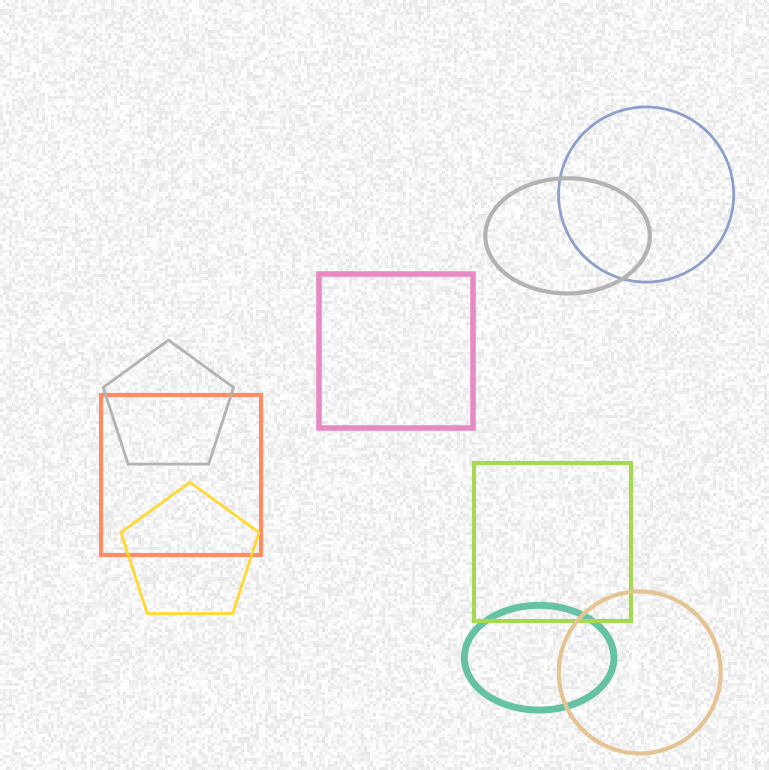[{"shape": "oval", "thickness": 2.5, "radius": 0.49, "center": [0.7, 0.146]}, {"shape": "square", "thickness": 1.5, "radius": 0.52, "center": [0.235, 0.383]}, {"shape": "circle", "thickness": 1, "radius": 0.57, "center": [0.839, 0.747]}, {"shape": "square", "thickness": 2, "radius": 0.5, "center": [0.514, 0.544]}, {"shape": "square", "thickness": 1.5, "radius": 0.51, "center": [0.718, 0.296]}, {"shape": "pentagon", "thickness": 1, "radius": 0.47, "center": [0.247, 0.279]}, {"shape": "circle", "thickness": 1.5, "radius": 0.53, "center": [0.831, 0.127]}, {"shape": "oval", "thickness": 1.5, "radius": 0.53, "center": [0.737, 0.694]}, {"shape": "pentagon", "thickness": 1, "radius": 0.45, "center": [0.219, 0.469]}]